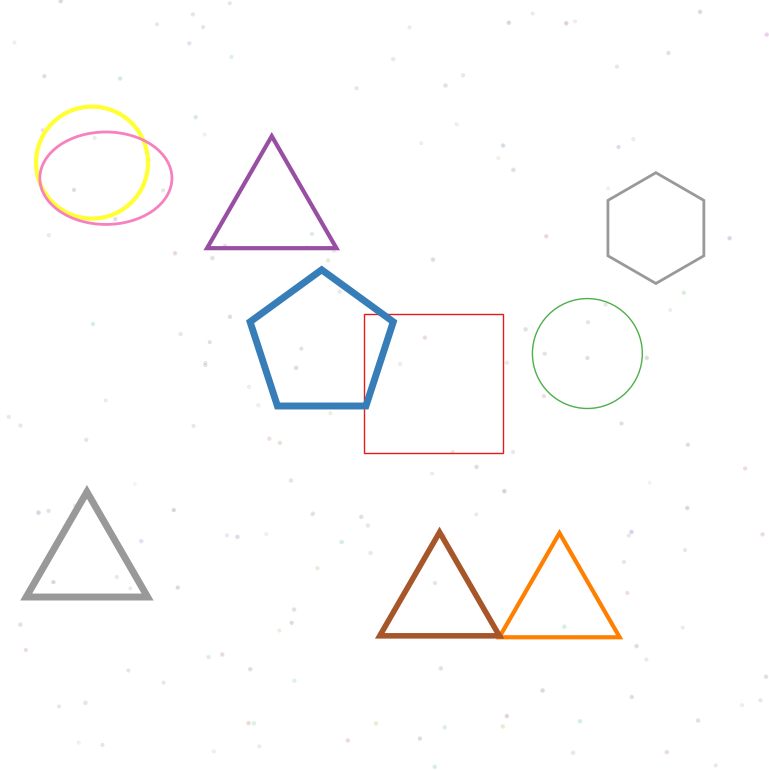[{"shape": "square", "thickness": 0.5, "radius": 0.45, "center": [0.563, 0.502]}, {"shape": "pentagon", "thickness": 2.5, "radius": 0.49, "center": [0.418, 0.552]}, {"shape": "circle", "thickness": 0.5, "radius": 0.36, "center": [0.763, 0.541]}, {"shape": "triangle", "thickness": 1.5, "radius": 0.48, "center": [0.353, 0.726]}, {"shape": "triangle", "thickness": 1.5, "radius": 0.45, "center": [0.727, 0.217]}, {"shape": "circle", "thickness": 1.5, "radius": 0.36, "center": [0.119, 0.789]}, {"shape": "triangle", "thickness": 2, "radius": 0.45, "center": [0.571, 0.219]}, {"shape": "oval", "thickness": 1, "radius": 0.43, "center": [0.138, 0.769]}, {"shape": "hexagon", "thickness": 1, "radius": 0.36, "center": [0.852, 0.704]}, {"shape": "triangle", "thickness": 2.5, "radius": 0.46, "center": [0.113, 0.27]}]